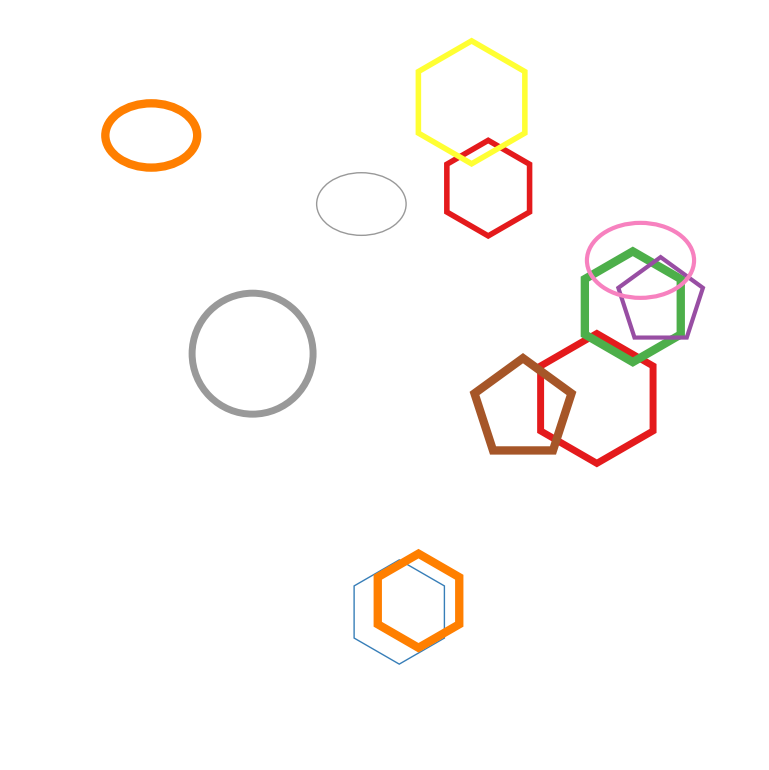[{"shape": "hexagon", "thickness": 2, "radius": 0.31, "center": [0.634, 0.756]}, {"shape": "hexagon", "thickness": 2.5, "radius": 0.42, "center": [0.775, 0.483]}, {"shape": "hexagon", "thickness": 0.5, "radius": 0.34, "center": [0.519, 0.205]}, {"shape": "hexagon", "thickness": 3, "radius": 0.36, "center": [0.822, 0.602]}, {"shape": "pentagon", "thickness": 1.5, "radius": 0.29, "center": [0.858, 0.608]}, {"shape": "oval", "thickness": 3, "radius": 0.3, "center": [0.196, 0.824]}, {"shape": "hexagon", "thickness": 3, "radius": 0.31, "center": [0.544, 0.22]}, {"shape": "hexagon", "thickness": 2, "radius": 0.4, "center": [0.612, 0.867]}, {"shape": "pentagon", "thickness": 3, "radius": 0.33, "center": [0.679, 0.469]}, {"shape": "oval", "thickness": 1.5, "radius": 0.35, "center": [0.832, 0.662]}, {"shape": "oval", "thickness": 0.5, "radius": 0.29, "center": [0.469, 0.735]}, {"shape": "circle", "thickness": 2.5, "radius": 0.39, "center": [0.328, 0.541]}]